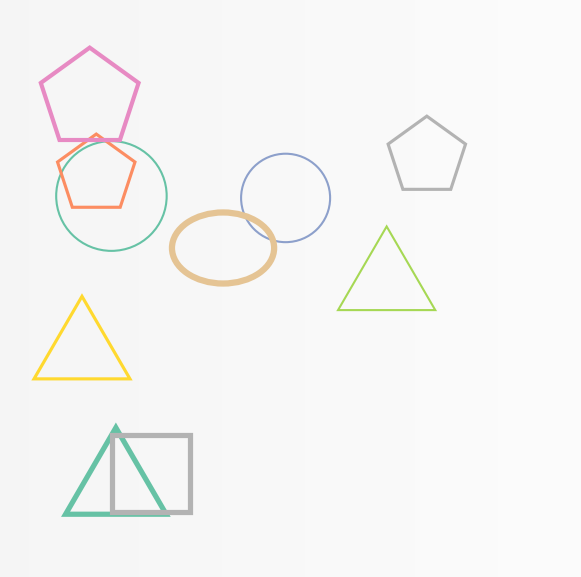[{"shape": "triangle", "thickness": 2.5, "radius": 0.5, "center": [0.199, 0.159]}, {"shape": "circle", "thickness": 1, "radius": 0.48, "center": [0.192, 0.66]}, {"shape": "pentagon", "thickness": 1.5, "radius": 0.35, "center": [0.166, 0.697]}, {"shape": "circle", "thickness": 1, "radius": 0.38, "center": [0.491, 0.656]}, {"shape": "pentagon", "thickness": 2, "radius": 0.44, "center": [0.154, 0.828]}, {"shape": "triangle", "thickness": 1, "radius": 0.48, "center": [0.665, 0.51]}, {"shape": "triangle", "thickness": 1.5, "radius": 0.48, "center": [0.141, 0.391]}, {"shape": "oval", "thickness": 3, "radius": 0.44, "center": [0.384, 0.57]}, {"shape": "square", "thickness": 2.5, "radius": 0.33, "center": [0.26, 0.18]}, {"shape": "pentagon", "thickness": 1.5, "radius": 0.35, "center": [0.734, 0.728]}]